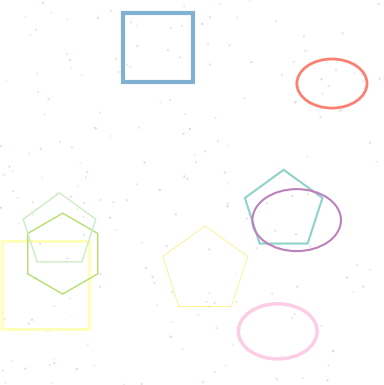[{"shape": "pentagon", "thickness": 1.5, "radius": 0.53, "center": [0.737, 0.453]}, {"shape": "square", "thickness": 2, "radius": 0.57, "center": [0.119, 0.259]}, {"shape": "oval", "thickness": 2, "radius": 0.46, "center": [0.862, 0.783]}, {"shape": "square", "thickness": 3, "radius": 0.45, "center": [0.41, 0.876]}, {"shape": "hexagon", "thickness": 1, "radius": 0.52, "center": [0.163, 0.341]}, {"shape": "oval", "thickness": 2.5, "radius": 0.51, "center": [0.721, 0.139]}, {"shape": "oval", "thickness": 1.5, "radius": 0.58, "center": [0.771, 0.428]}, {"shape": "pentagon", "thickness": 1, "radius": 0.5, "center": [0.155, 0.4]}, {"shape": "pentagon", "thickness": 0.5, "radius": 0.58, "center": [0.533, 0.298]}]